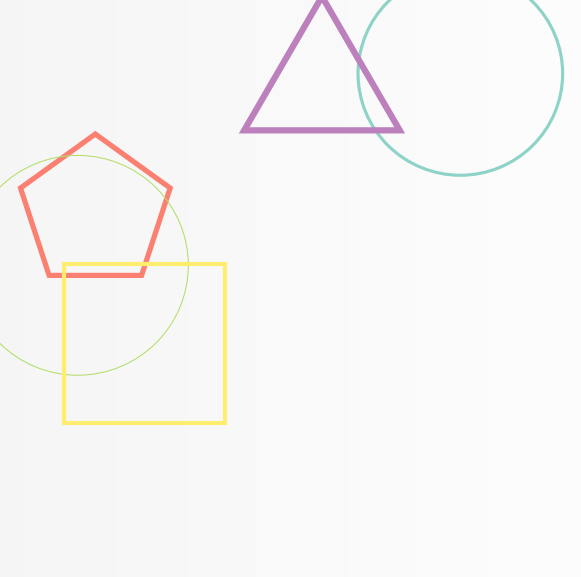[{"shape": "circle", "thickness": 1.5, "radius": 0.88, "center": [0.792, 0.872]}, {"shape": "pentagon", "thickness": 2.5, "radius": 0.68, "center": [0.164, 0.632]}, {"shape": "circle", "thickness": 0.5, "radius": 0.95, "center": [0.134, 0.54]}, {"shape": "triangle", "thickness": 3, "radius": 0.77, "center": [0.554, 0.851]}, {"shape": "square", "thickness": 2, "radius": 0.69, "center": [0.248, 0.404]}]